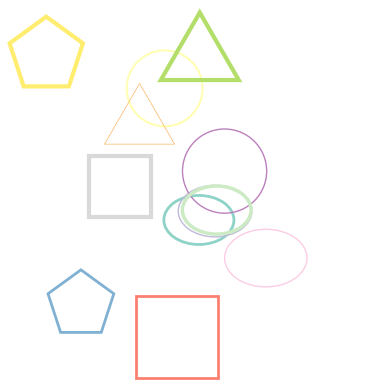[{"shape": "oval", "thickness": 2, "radius": 0.45, "center": [0.517, 0.429]}, {"shape": "circle", "thickness": 1.5, "radius": 0.49, "center": [0.428, 0.77]}, {"shape": "oval", "thickness": 1, "radius": 0.48, "center": [0.559, 0.452]}, {"shape": "square", "thickness": 2, "radius": 0.53, "center": [0.46, 0.123]}, {"shape": "pentagon", "thickness": 2, "radius": 0.45, "center": [0.21, 0.209]}, {"shape": "triangle", "thickness": 0.5, "radius": 0.53, "center": [0.363, 0.678]}, {"shape": "triangle", "thickness": 3, "radius": 0.58, "center": [0.519, 0.851]}, {"shape": "oval", "thickness": 1, "radius": 0.53, "center": [0.69, 0.33]}, {"shape": "square", "thickness": 3, "radius": 0.4, "center": [0.311, 0.516]}, {"shape": "circle", "thickness": 1, "radius": 0.55, "center": [0.583, 0.556]}, {"shape": "oval", "thickness": 2.5, "radius": 0.45, "center": [0.563, 0.454]}, {"shape": "pentagon", "thickness": 3, "radius": 0.5, "center": [0.12, 0.857]}]